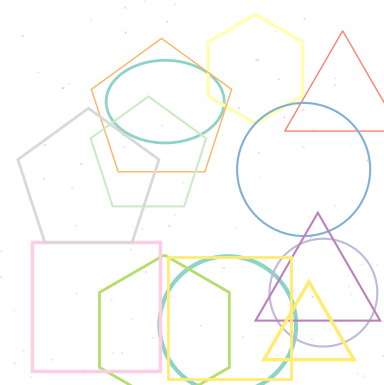[{"shape": "oval", "thickness": 2, "radius": 0.77, "center": [0.429, 0.736]}, {"shape": "circle", "thickness": 3, "radius": 0.89, "center": [0.592, 0.157]}, {"shape": "hexagon", "thickness": 2.5, "radius": 0.71, "center": [0.663, 0.821]}, {"shape": "circle", "thickness": 1.5, "radius": 0.7, "center": [0.84, 0.24]}, {"shape": "triangle", "thickness": 1, "radius": 0.87, "center": [0.89, 0.746]}, {"shape": "circle", "thickness": 1.5, "radius": 0.86, "center": [0.789, 0.56]}, {"shape": "pentagon", "thickness": 1, "radius": 0.96, "center": [0.42, 0.709]}, {"shape": "hexagon", "thickness": 2, "radius": 0.97, "center": [0.427, 0.143]}, {"shape": "square", "thickness": 2.5, "radius": 0.83, "center": [0.25, 0.204]}, {"shape": "pentagon", "thickness": 2, "radius": 0.96, "center": [0.23, 0.526]}, {"shape": "triangle", "thickness": 1.5, "radius": 0.93, "center": [0.826, 0.261]}, {"shape": "pentagon", "thickness": 1.5, "radius": 0.79, "center": [0.385, 0.592]}, {"shape": "triangle", "thickness": 2.5, "radius": 0.67, "center": [0.802, 0.133]}, {"shape": "square", "thickness": 2, "radius": 0.8, "center": [0.596, 0.174]}]